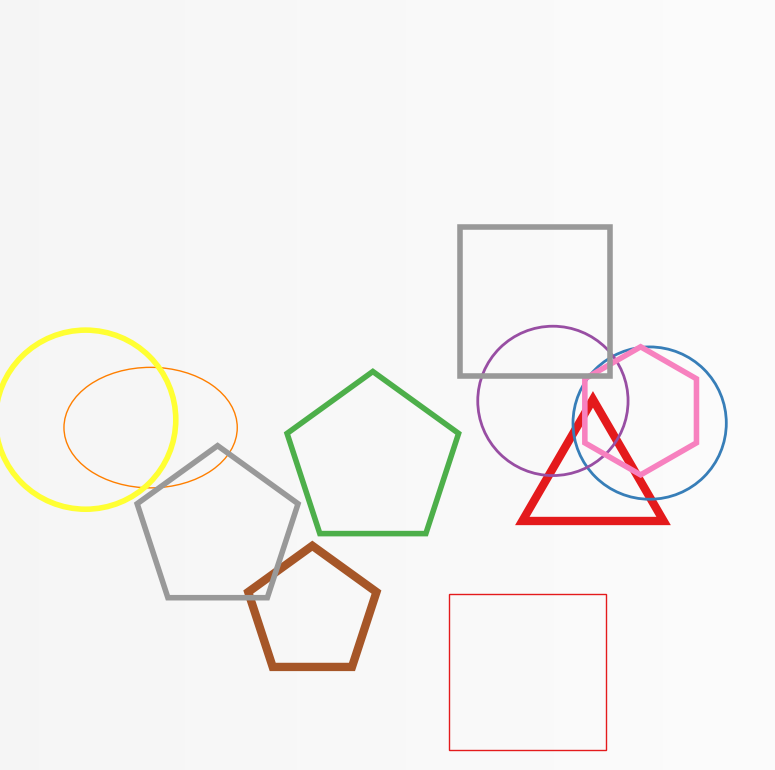[{"shape": "triangle", "thickness": 3, "radius": 0.53, "center": [0.765, 0.376]}, {"shape": "square", "thickness": 0.5, "radius": 0.51, "center": [0.681, 0.127]}, {"shape": "circle", "thickness": 1, "radius": 0.49, "center": [0.838, 0.451]}, {"shape": "pentagon", "thickness": 2, "radius": 0.58, "center": [0.481, 0.401]}, {"shape": "circle", "thickness": 1, "radius": 0.48, "center": [0.713, 0.479]}, {"shape": "oval", "thickness": 0.5, "radius": 0.56, "center": [0.194, 0.445]}, {"shape": "circle", "thickness": 2, "radius": 0.58, "center": [0.111, 0.455]}, {"shape": "pentagon", "thickness": 3, "radius": 0.43, "center": [0.403, 0.204]}, {"shape": "hexagon", "thickness": 2, "radius": 0.42, "center": [0.827, 0.466]}, {"shape": "pentagon", "thickness": 2, "radius": 0.55, "center": [0.281, 0.312]}, {"shape": "square", "thickness": 2, "radius": 0.48, "center": [0.69, 0.609]}]